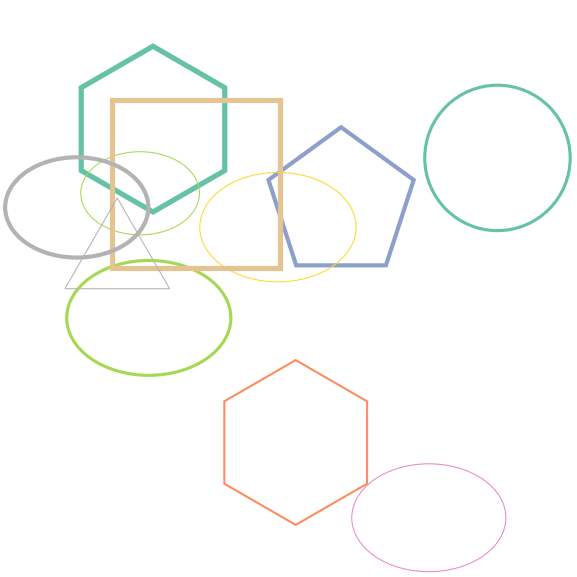[{"shape": "hexagon", "thickness": 2.5, "radius": 0.72, "center": [0.265, 0.776]}, {"shape": "circle", "thickness": 1.5, "radius": 0.63, "center": [0.861, 0.726]}, {"shape": "hexagon", "thickness": 1, "radius": 0.71, "center": [0.512, 0.233]}, {"shape": "pentagon", "thickness": 2, "radius": 0.66, "center": [0.591, 0.647]}, {"shape": "oval", "thickness": 0.5, "radius": 0.67, "center": [0.743, 0.103]}, {"shape": "oval", "thickness": 0.5, "radius": 0.51, "center": [0.243, 0.664]}, {"shape": "oval", "thickness": 1.5, "radius": 0.71, "center": [0.258, 0.449]}, {"shape": "oval", "thickness": 0.5, "radius": 0.68, "center": [0.481, 0.606]}, {"shape": "square", "thickness": 2.5, "radius": 0.73, "center": [0.339, 0.68]}, {"shape": "oval", "thickness": 2, "radius": 0.62, "center": [0.133, 0.64]}, {"shape": "triangle", "thickness": 0.5, "radius": 0.52, "center": [0.203, 0.552]}]